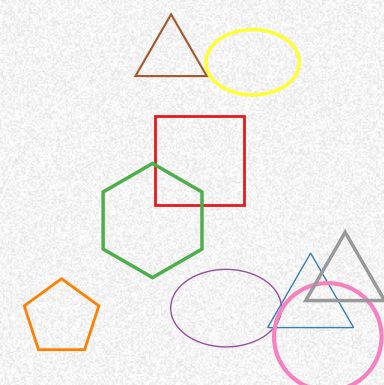[{"shape": "square", "thickness": 2, "radius": 0.58, "center": [0.517, 0.584]}, {"shape": "triangle", "thickness": 1, "radius": 0.64, "center": [0.807, 0.214]}, {"shape": "hexagon", "thickness": 2.5, "radius": 0.74, "center": [0.396, 0.427]}, {"shape": "oval", "thickness": 1, "radius": 0.72, "center": [0.587, 0.2]}, {"shape": "pentagon", "thickness": 2, "radius": 0.51, "center": [0.16, 0.174]}, {"shape": "oval", "thickness": 2.5, "radius": 0.61, "center": [0.656, 0.838]}, {"shape": "triangle", "thickness": 1.5, "radius": 0.53, "center": [0.444, 0.856]}, {"shape": "circle", "thickness": 3, "radius": 0.7, "center": [0.851, 0.125]}, {"shape": "triangle", "thickness": 2.5, "radius": 0.59, "center": [0.897, 0.278]}]